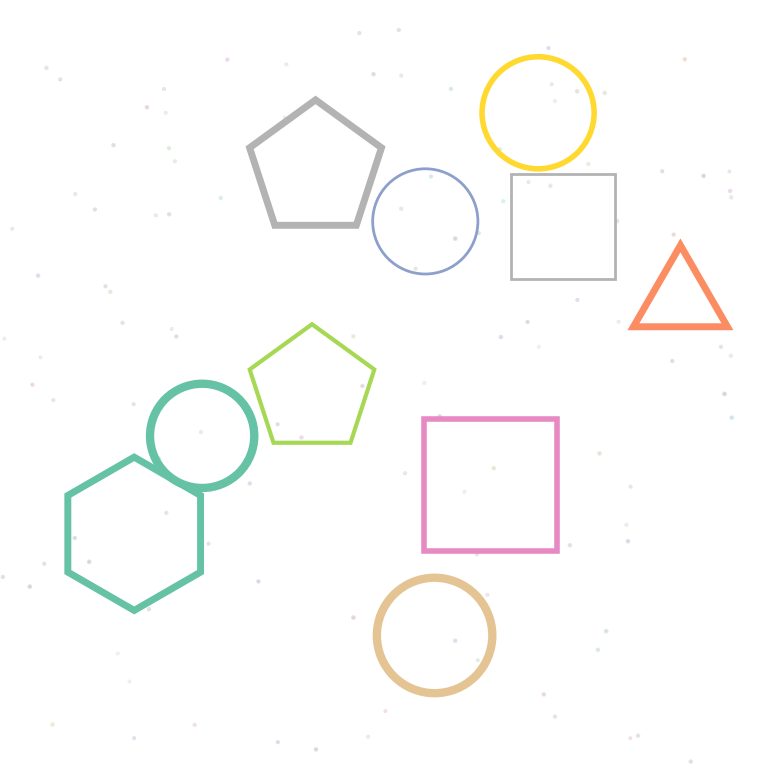[{"shape": "hexagon", "thickness": 2.5, "radius": 0.5, "center": [0.174, 0.307]}, {"shape": "circle", "thickness": 3, "radius": 0.34, "center": [0.263, 0.434]}, {"shape": "triangle", "thickness": 2.5, "radius": 0.35, "center": [0.884, 0.611]}, {"shape": "circle", "thickness": 1, "radius": 0.34, "center": [0.552, 0.712]}, {"shape": "square", "thickness": 2, "radius": 0.43, "center": [0.637, 0.37]}, {"shape": "pentagon", "thickness": 1.5, "radius": 0.43, "center": [0.405, 0.494]}, {"shape": "circle", "thickness": 2, "radius": 0.36, "center": [0.699, 0.854]}, {"shape": "circle", "thickness": 3, "radius": 0.37, "center": [0.564, 0.175]}, {"shape": "square", "thickness": 1, "radius": 0.34, "center": [0.731, 0.706]}, {"shape": "pentagon", "thickness": 2.5, "radius": 0.45, "center": [0.41, 0.78]}]